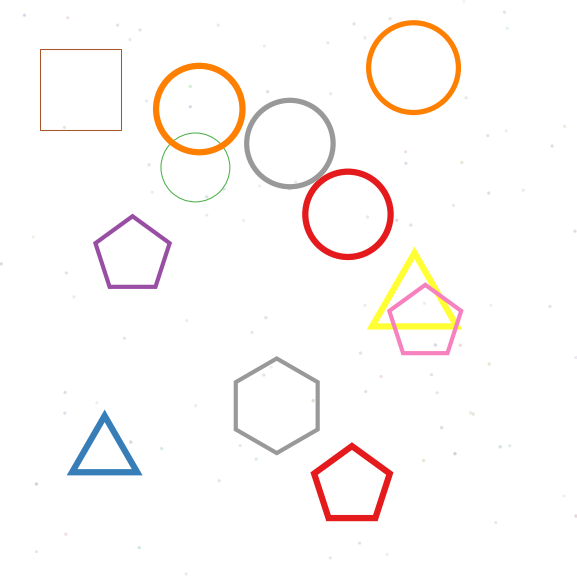[{"shape": "circle", "thickness": 3, "radius": 0.37, "center": [0.603, 0.628]}, {"shape": "pentagon", "thickness": 3, "radius": 0.34, "center": [0.609, 0.158]}, {"shape": "triangle", "thickness": 3, "radius": 0.33, "center": [0.181, 0.214]}, {"shape": "circle", "thickness": 0.5, "radius": 0.3, "center": [0.338, 0.709]}, {"shape": "pentagon", "thickness": 2, "radius": 0.34, "center": [0.229, 0.557]}, {"shape": "circle", "thickness": 3, "radius": 0.37, "center": [0.345, 0.81]}, {"shape": "circle", "thickness": 2.5, "radius": 0.39, "center": [0.716, 0.882]}, {"shape": "triangle", "thickness": 3, "radius": 0.42, "center": [0.718, 0.476]}, {"shape": "square", "thickness": 0.5, "radius": 0.35, "center": [0.14, 0.844]}, {"shape": "pentagon", "thickness": 2, "radius": 0.33, "center": [0.736, 0.441]}, {"shape": "circle", "thickness": 2.5, "radius": 0.37, "center": [0.502, 0.751]}, {"shape": "hexagon", "thickness": 2, "radius": 0.41, "center": [0.479, 0.296]}]